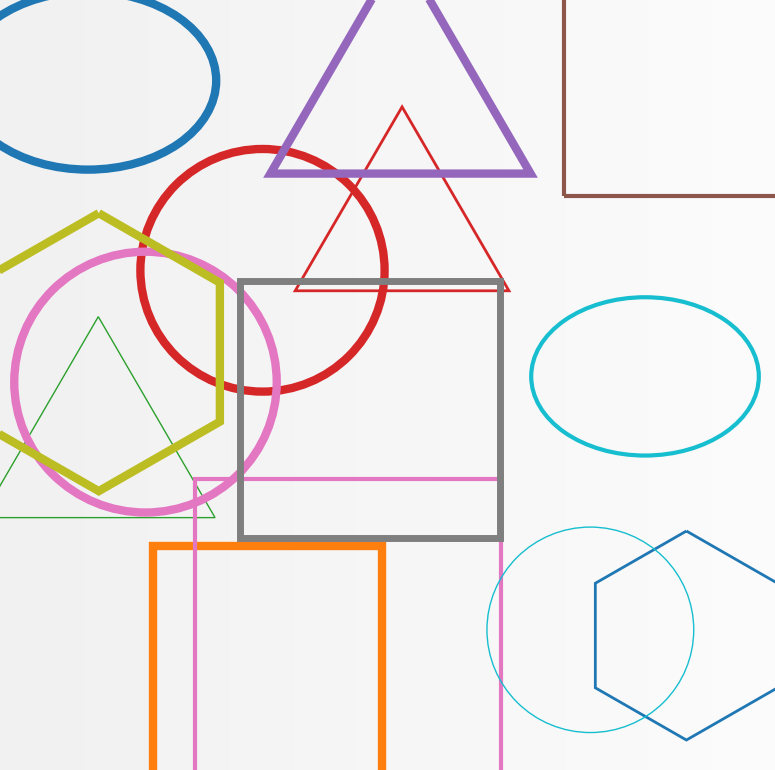[{"shape": "hexagon", "thickness": 1, "radius": 0.68, "center": [0.886, 0.175]}, {"shape": "oval", "thickness": 3, "radius": 0.83, "center": [0.114, 0.895]}, {"shape": "square", "thickness": 3, "radius": 0.74, "center": [0.346, 0.143]}, {"shape": "triangle", "thickness": 0.5, "radius": 0.87, "center": [0.127, 0.415]}, {"shape": "circle", "thickness": 3, "radius": 0.79, "center": [0.339, 0.649]}, {"shape": "triangle", "thickness": 1, "radius": 0.8, "center": [0.519, 0.702]}, {"shape": "triangle", "thickness": 3, "radius": 0.97, "center": [0.517, 0.871]}, {"shape": "square", "thickness": 1.5, "radius": 0.71, "center": [0.87, 0.887]}, {"shape": "circle", "thickness": 3, "radius": 0.85, "center": [0.188, 0.504]}, {"shape": "square", "thickness": 1.5, "radius": 0.99, "center": [0.449, 0.18]}, {"shape": "square", "thickness": 2.5, "radius": 0.84, "center": [0.478, 0.468]}, {"shape": "hexagon", "thickness": 3, "radius": 0.9, "center": [0.127, 0.543]}, {"shape": "oval", "thickness": 1.5, "radius": 0.73, "center": [0.832, 0.511]}, {"shape": "circle", "thickness": 0.5, "radius": 0.67, "center": [0.762, 0.182]}]